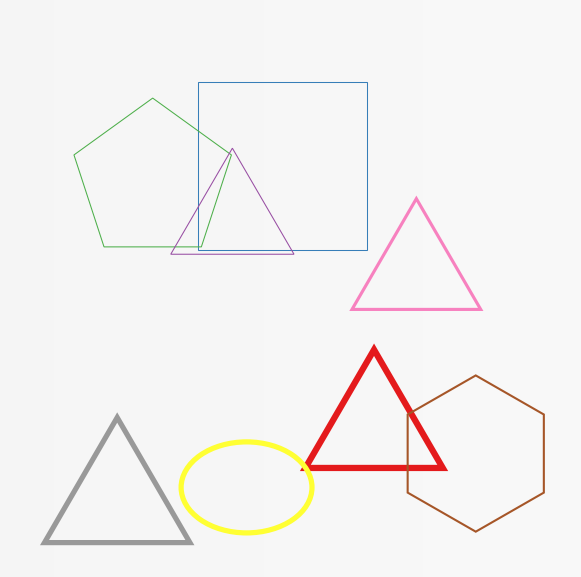[{"shape": "triangle", "thickness": 3, "radius": 0.68, "center": [0.644, 0.257]}, {"shape": "square", "thickness": 0.5, "radius": 0.73, "center": [0.486, 0.712]}, {"shape": "pentagon", "thickness": 0.5, "radius": 0.71, "center": [0.263, 0.687]}, {"shape": "triangle", "thickness": 0.5, "radius": 0.61, "center": [0.4, 0.62]}, {"shape": "oval", "thickness": 2.5, "radius": 0.56, "center": [0.424, 0.155]}, {"shape": "hexagon", "thickness": 1, "radius": 0.68, "center": [0.818, 0.214]}, {"shape": "triangle", "thickness": 1.5, "radius": 0.64, "center": [0.716, 0.527]}, {"shape": "triangle", "thickness": 2.5, "radius": 0.72, "center": [0.202, 0.132]}]